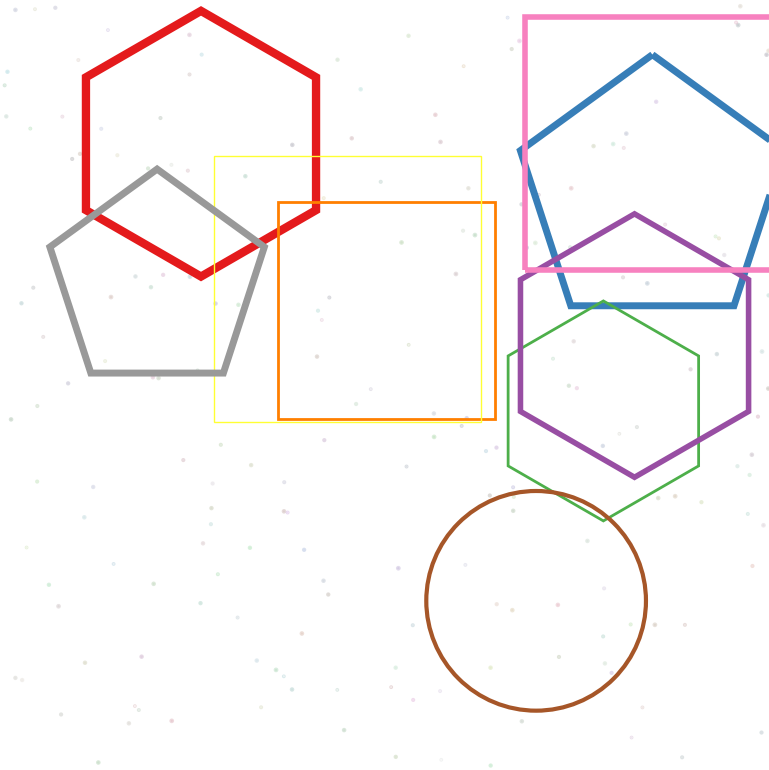[{"shape": "hexagon", "thickness": 3, "radius": 0.86, "center": [0.261, 0.813]}, {"shape": "pentagon", "thickness": 2.5, "radius": 0.9, "center": [0.847, 0.749]}, {"shape": "hexagon", "thickness": 1, "radius": 0.71, "center": [0.784, 0.466]}, {"shape": "hexagon", "thickness": 2, "radius": 0.86, "center": [0.824, 0.551]}, {"shape": "square", "thickness": 1, "radius": 0.7, "center": [0.502, 0.597]}, {"shape": "square", "thickness": 0.5, "radius": 0.87, "center": [0.451, 0.625]}, {"shape": "circle", "thickness": 1.5, "radius": 0.71, "center": [0.696, 0.22]}, {"shape": "square", "thickness": 2, "radius": 0.82, "center": [0.846, 0.814]}, {"shape": "pentagon", "thickness": 2.5, "radius": 0.73, "center": [0.204, 0.634]}]